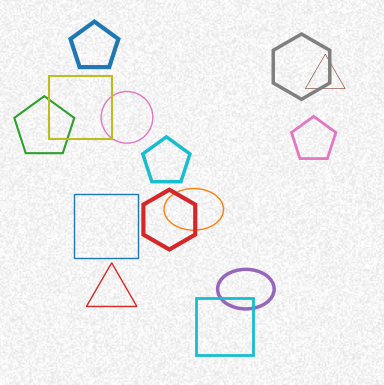[{"shape": "pentagon", "thickness": 3, "radius": 0.33, "center": [0.245, 0.879]}, {"shape": "square", "thickness": 1, "radius": 0.42, "center": [0.275, 0.412]}, {"shape": "oval", "thickness": 1, "radius": 0.39, "center": [0.503, 0.456]}, {"shape": "pentagon", "thickness": 1.5, "radius": 0.41, "center": [0.115, 0.668]}, {"shape": "triangle", "thickness": 1, "radius": 0.38, "center": [0.29, 0.242]}, {"shape": "hexagon", "thickness": 3, "radius": 0.39, "center": [0.44, 0.43]}, {"shape": "oval", "thickness": 2.5, "radius": 0.37, "center": [0.639, 0.249]}, {"shape": "triangle", "thickness": 0.5, "radius": 0.3, "center": [0.845, 0.8]}, {"shape": "pentagon", "thickness": 2, "radius": 0.3, "center": [0.815, 0.637]}, {"shape": "circle", "thickness": 1, "radius": 0.34, "center": [0.33, 0.695]}, {"shape": "hexagon", "thickness": 2.5, "radius": 0.42, "center": [0.783, 0.827]}, {"shape": "square", "thickness": 1.5, "radius": 0.41, "center": [0.208, 0.721]}, {"shape": "pentagon", "thickness": 2.5, "radius": 0.32, "center": [0.432, 0.58]}, {"shape": "square", "thickness": 2, "radius": 0.37, "center": [0.584, 0.152]}]